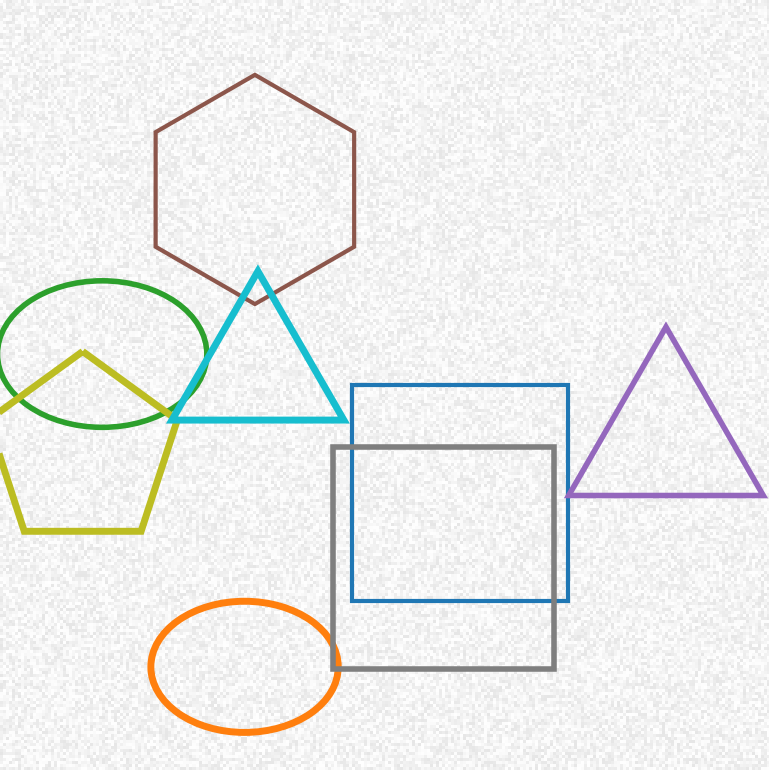[{"shape": "square", "thickness": 1.5, "radius": 0.7, "center": [0.598, 0.359]}, {"shape": "oval", "thickness": 2.5, "radius": 0.61, "center": [0.318, 0.134]}, {"shape": "oval", "thickness": 2, "radius": 0.68, "center": [0.133, 0.54]}, {"shape": "triangle", "thickness": 2, "radius": 0.73, "center": [0.865, 0.429]}, {"shape": "hexagon", "thickness": 1.5, "radius": 0.74, "center": [0.331, 0.754]}, {"shape": "square", "thickness": 2, "radius": 0.72, "center": [0.576, 0.275]}, {"shape": "pentagon", "thickness": 2.5, "radius": 0.65, "center": [0.107, 0.414]}, {"shape": "triangle", "thickness": 2.5, "radius": 0.64, "center": [0.335, 0.519]}]